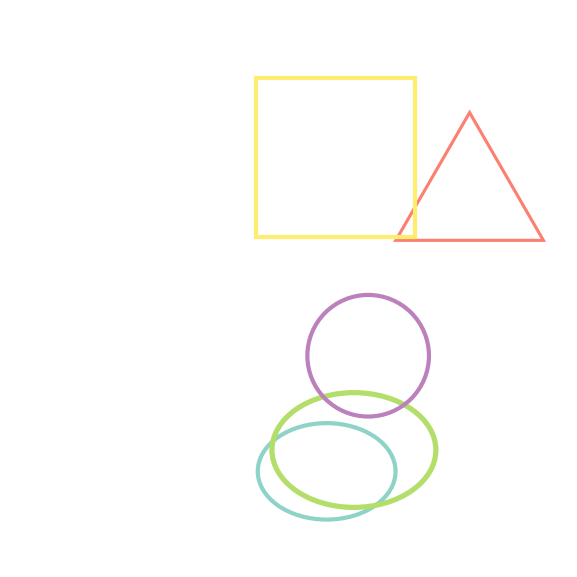[{"shape": "oval", "thickness": 2, "radius": 0.6, "center": [0.566, 0.183]}, {"shape": "triangle", "thickness": 1.5, "radius": 0.74, "center": [0.813, 0.657]}, {"shape": "oval", "thickness": 2.5, "radius": 0.71, "center": [0.613, 0.22]}, {"shape": "circle", "thickness": 2, "radius": 0.53, "center": [0.638, 0.383]}, {"shape": "square", "thickness": 2, "radius": 0.69, "center": [0.581, 0.726]}]